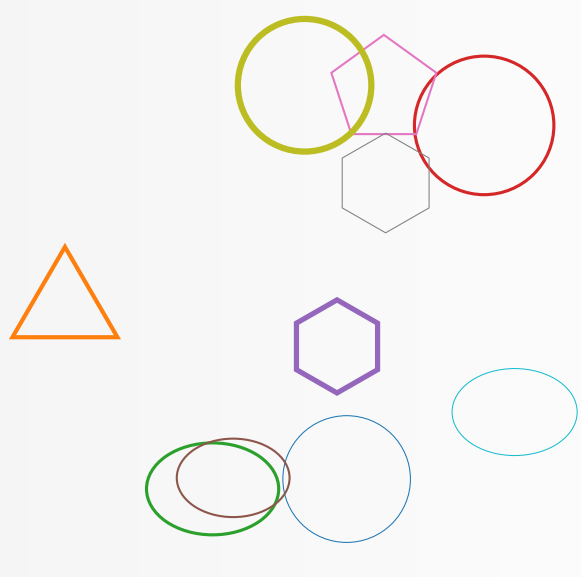[{"shape": "circle", "thickness": 0.5, "radius": 0.55, "center": [0.596, 0.17]}, {"shape": "triangle", "thickness": 2, "radius": 0.52, "center": [0.112, 0.467]}, {"shape": "oval", "thickness": 1.5, "radius": 0.57, "center": [0.366, 0.153]}, {"shape": "circle", "thickness": 1.5, "radius": 0.6, "center": [0.833, 0.782]}, {"shape": "hexagon", "thickness": 2.5, "radius": 0.4, "center": [0.58, 0.399]}, {"shape": "oval", "thickness": 1, "radius": 0.49, "center": [0.401, 0.172]}, {"shape": "pentagon", "thickness": 1, "radius": 0.47, "center": [0.66, 0.844]}, {"shape": "hexagon", "thickness": 0.5, "radius": 0.43, "center": [0.663, 0.682]}, {"shape": "circle", "thickness": 3, "radius": 0.57, "center": [0.524, 0.852]}, {"shape": "oval", "thickness": 0.5, "radius": 0.54, "center": [0.885, 0.286]}]